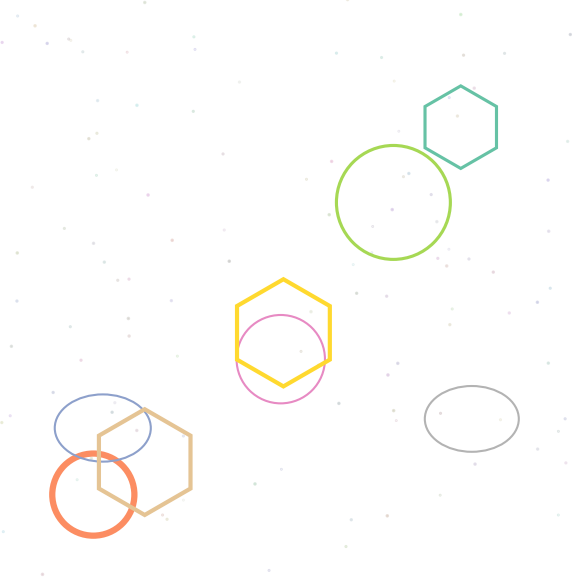[{"shape": "hexagon", "thickness": 1.5, "radius": 0.36, "center": [0.798, 0.779]}, {"shape": "circle", "thickness": 3, "radius": 0.36, "center": [0.162, 0.143]}, {"shape": "oval", "thickness": 1, "radius": 0.42, "center": [0.178, 0.258]}, {"shape": "circle", "thickness": 1, "radius": 0.38, "center": [0.486, 0.377]}, {"shape": "circle", "thickness": 1.5, "radius": 0.49, "center": [0.681, 0.649]}, {"shape": "hexagon", "thickness": 2, "radius": 0.46, "center": [0.491, 0.423]}, {"shape": "hexagon", "thickness": 2, "radius": 0.46, "center": [0.251, 0.199]}, {"shape": "oval", "thickness": 1, "radius": 0.41, "center": [0.817, 0.274]}]